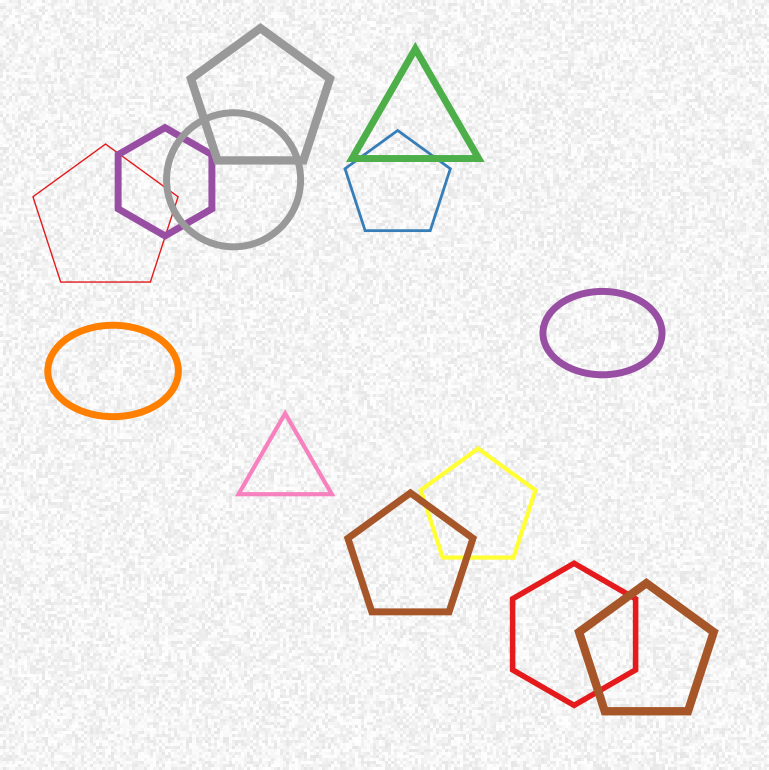[{"shape": "pentagon", "thickness": 0.5, "radius": 0.5, "center": [0.137, 0.714]}, {"shape": "hexagon", "thickness": 2, "radius": 0.46, "center": [0.746, 0.176]}, {"shape": "pentagon", "thickness": 1, "radius": 0.36, "center": [0.516, 0.759]}, {"shape": "triangle", "thickness": 2.5, "radius": 0.47, "center": [0.539, 0.842]}, {"shape": "oval", "thickness": 2.5, "radius": 0.39, "center": [0.782, 0.567]}, {"shape": "hexagon", "thickness": 2.5, "radius": 0.35, "center": [0.214, 0.764]}, {"shape": "oval", "thickness": 2.5, "radius": 0.42, "center": [0.147, 0.518]}, {"shape": "pentagon", "thickness": 1.5, "radius": 0.39, "center": [0.621, 0.339]}, {"shape": "pentagon", "thickness": 3, "radius": 0.46, "center": [0.839, 0.151]}, {"shape": "pentagon", "thickness": 2.5, "radius": 0.43, "center": [0.533, 0.274]}, {"shape": "triangle", "thickness": 1.5, "radius": 0.35, "center": [0.37, 0.393]}, {"shape": "circle", "thickness": 2.5, "radius": 0.44, "center": [0.303, 0.767]}, {"shape": "pentagon", "thickness": 3, "radius": 0.47, "center": [0.338, 0.868]}]